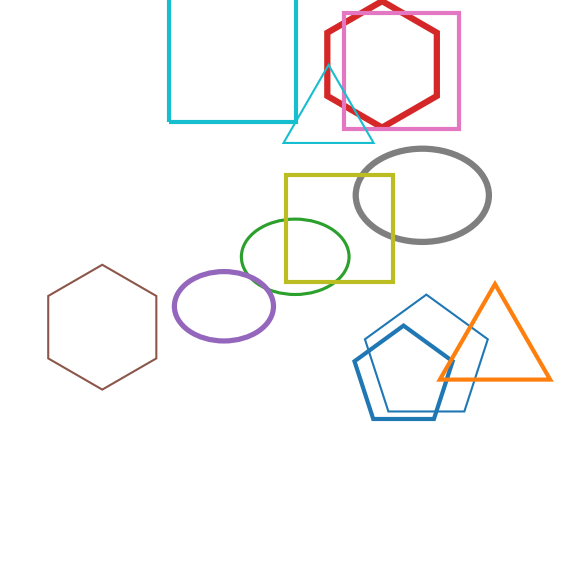[{"shape": "pentagon", "thickness": 2, "radius": 0.45, "center": [0.699, 0.346]}, {"shape": "pentagon", "thickness": 1, "radius": 0.56, "center": [0.738, 0.377]}, {"shape": "triangle", "thickness": 2, "radius": 0.55, "center": [0.857, 0.397]}, {"shape": "oval", "thickness": 1.5, "radius": 0.47, "center": [0.511, 0.554]}, {"shape": "hexagon", "thickness": 3, "radius": 0.55, "center": [0.662, 0.888]}, {"shape": "oval", "thickness": 2.5, "radius": 0.43, "center": [0.388, 0.469]}, {"shape": "hexagon", "thickness": 1, "radius": 0.54, "center": [0.177, 0.433]}, {"shape": "square", "thickness": 2, "radius": 0.5, "center": [0.695, 0.877]}, {"shape": "oval", "thickness": 3, "radius": 0.58, "center": [0.731, 0.661]}, {"shape": "square", "thickness": 2, "radius": 0.46, "center": [0.588, 0.603]}, {"shape": "square", "thickness": 2, "radius": 0.55, "center": [0.403, 0.897]}, {"shape": "triangle", "thickness": 1, "radius": 0.45, "center": [0.569, 0.797]}]